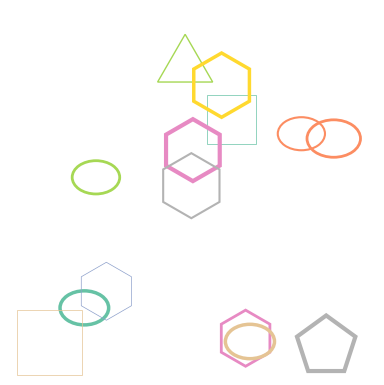[{"shape": "oval", "thickness": 2.5, "radius": 0.32, "center": [0.219, 0.2]}, {"shape": "square", "thickness": 0.5, "radius": 0.32, "center": [0.602, 0.689]}, {"shape": "oval", "thickness": 1.5, "radius": 0.31, "center": [0.783, 0.653]}, {"shape": "oval", "thickness": 2, "radius": 0.35, "center": [0.867, 0.64]}, {"shape": "hexagon", "thickness": 0.5, "radius": 0.38, "center": [0.276, 0.243]}, {"shape": "hexagon", "thickness": 3, "radius": 0.4, "center": [0.501, 0.61]}, {"shape": "hexagon", "thickness": 2, "radius": 0.36, "center": [0.638, 0.122]}, {"shape": "oval", "thickness": 2, "radius": 0.31, "center": [0.249, 0.539]}, {"shape": "triangle", "thickness": 1, "radius": 0.41, "center": [0.481, 0.828]}, {"shape": "hexagon", "thickness": 2.5, "radius": 0.42, "center": [0.576, 0.779]}, {"shape": "oval", "thickness": 2.5, "radius": 0.32, "center": [0.649, 0.113]}, {"shape": "square", "thickness": 0.5, "radius": 0.42, "center": [0.129, 0.111]}, {"shape": "hexagon", "thickness": 1.5, "radius": 0.42, "center": [0.497, 0.518]}, {"shape": "pentagon", "thickness": 3, "radius": 0.4, "center": [0.847, 0.101]}]